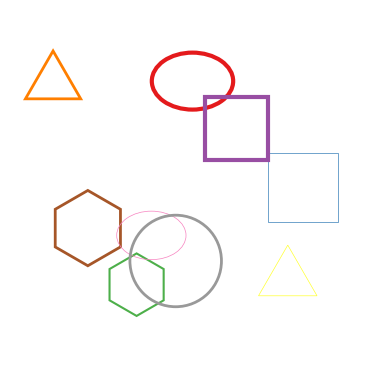[{"shape": "oval", "thickness": 3, "radius": 0.53, "center": [0.5, 0.789]}, {"shape": "square", "thickness": 0.5, "radius": 0.45, "center": [0.787, 0.514]}, {"shape": "hexagon", "thickness": 1.5, "radius": 0.41, "center": [0.355, 0.261]}, {"shape": "square", "thickness": 3, "radius": 0.41, "center": [0.615, 0.666]}, {"shape": "triangle", "thickness": 2, "radius": 0.41, "center": [0.138, 0.785]}, {"shape": "triangle", "thickness": 0.5, "radius": 0.44, "center": [0.747, 0.276]}, {"shape": "hexagon", "thickness": 2, "radius": 0.49, "center": [0.228, 0.408]}, {"shape": "oval", "thickness": 0.5, "radius": 0.45, "center": [0.393, 0.389]}, {"shape": "circle", "thickness": 2, "radius": 0.59, "center": [0.456, 0.322]}]